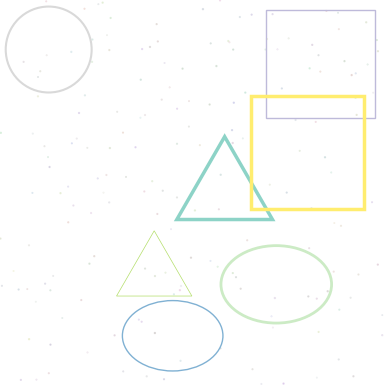[{"shape": "triangle", "thickness": 2.5, "radius": 0.72, "center": [0.583, 0.502]}, {"shape": "square", "thickness": 1, "radius": 0.71, "center": [0.832, 0.834]}, {"shape": "oval", "thickness": 1, "radius": 0.65, "center": [0.448, 0.128]}, {"shape": "triangle", "thickness": 0.5, "radius": 0.56, "center": [0.401, 0.288]}, {"shape": "circle", "thickness": 1.5, "radius": 0.56, "center": [0.126, 0.871]}, {"shape": "oval", "thickness": 2, "radius": 0.72, "center": [0.718, 0.261]}, {"shape": "square", "thickness": 2.5, "radius": 0.74, "center": [0.798, 0.605]}]